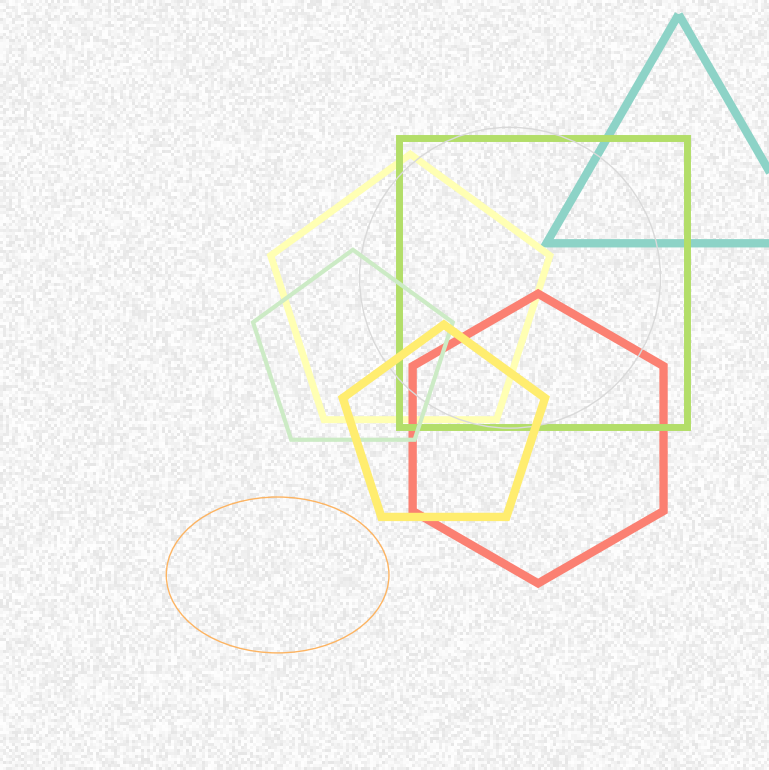[{"shape": "triangle", "thickness": 3, "radius": 0.99, "center": [0.881, 0.783]}, {"shape": "pentagon", "thickness": 2.5, "radius": 0.95, "center": [0.533, 0.609]}, {"shape": "hexagon", "thickness": 3, "radius": 0.94, "center": [0.699, 0.43]}, {"shape": "oval", "thickness": 0.5, "radius": 0.72, "center": [0.361, 0.253]}, {"shape": "square", "thickness": 2.5, "radius": 0.94, "center": [0.705, 0.633]}, {"shape": "circle", "thickness": 0.5, "radius": 0.98, "center": [0.662, 0.639]}, {"shape": "pentagon", "thickness": 1.5, "radius": 0.68, "center": [0.458, 0.539]}, {"shape": "pentagon", "thickness": 3, "radius": 0.69, "center": [0.576, 0.44]}]